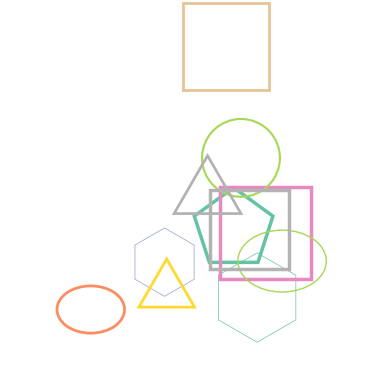[{"shape": "hexagon", "thickness": 0.5, "radius": 0.58, "center": [0.668, 0.227]}, {"shape": "pentagon", "thickness": 2.5, "radius": 0.54, "center": [0.607, 0.405]}, {"shape": "oval", "thickness": 2, "radius": 0.44, "center": [0.236, 0.196]}, {"shape": "hexagon", "thickness": 0.5, "radius": 0.44, "center": [0.427, 0.319]}, {"shape": "square", "thickness": 2.5, "radius": 0.6, "center": [0.689, 0.395]}, {"shape": "oval", "thickness": 1, "radius": 0.57, "center": [0.733, 0.322]}, {"shape": "circle", "thickness": 1.5, "radius": 0.51, "center": [0.626, 0.59]}, {"shape": "triangle", "thickness": 2, "radius": 0.42, "center": [0.433, 0.244]}, {"shape": "square", "thickness": 2, "radius": 0.56, "center": [0.587, 0.879]}, {"shape": "triangle", "thickness": 2, "radius": 0.5, "center": [0.539, 0.495]}, {"shape": "square", "thickness": 2.5, "radius": 0.51, "center": [0.649, 0.404]}]